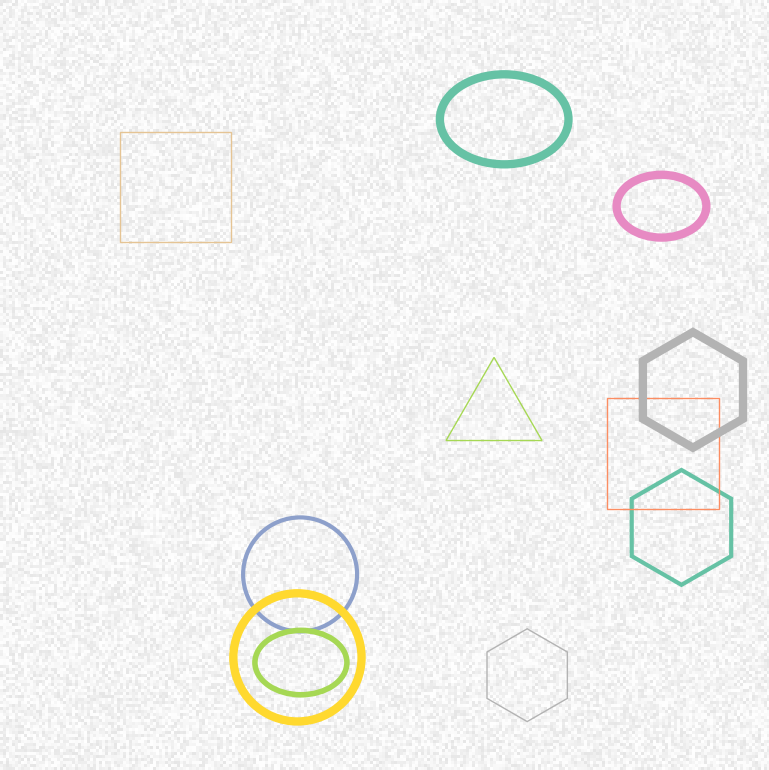[{"shape": "hexagon", "thickness": 1.5, "radius": 0.37, "center": [0.885, 0.315]}, {"shape": "oval", "thickness": 3, "radius": 0.42, "center": [0.655, 0.845]}, {"shape": "square", "thickness": 0.5, "radius": 0.36, "center": [0.861, 0.411]}, {"shape": "circle", "thickness": 1.5, "radius": 0.37, "center": [0.39, 0.254]}, {"shape": "oval", "thickness": 3, "radius": 0.29, "center": [0.859, 0.732]}, {"shape": "oval", "thickness": 2, "radius": 0.3, "center": [0.391, 0.14]}, {"shape": "triangle", "thickness": 0.5, "radius": 0.36, "center": [0.642, 0.464]}, {"shape": "circle", "thickness": 3, "radius": 0.42, "center": [0.386, 0.146]}, {"shape": "square", "thickness": 0.5, "radius": 0.36, "center": [0.228, 0.758]}, {"shape": "hexagon", "thickness": 0.5, "radius": 0.3, "center": [0.685, 0.123]}, {"shape": "hexagon", "thickness": 3, "radius": 0.38, "center": [0.9, 0.494]}]